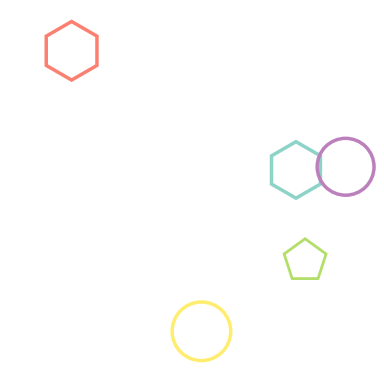[{"shape": "hexagon", "thickness": 2.5, "radius": 0.37, "center": [0.769, 0.559]}, {"shape": "hexagon", "thickness": 2.5, "radius": 0.38, "center": [0.186, 0.868]}, {"shape": "pentagon", "thickness": 2, "radius": 0.29, "center": [0.792, 0.323]}, {"shape": "circle", "thickness": 2.5, "radius": 0.37, "center": [0.898, 0.567]}, {"shape": "circle", "thickness": 2.5, "radius": 0.38, "center": [0.523, 0.139]}]